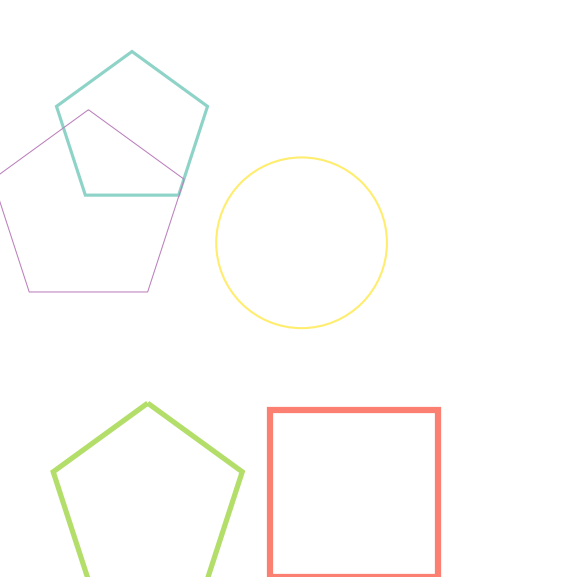[{"shape": "pentagon", "thickness": 1.5, "radius": 0.69, "center": [0.229, 0.772]}, {"shape": "square", "thickness": 3, "radius": 0.73, "center": [0.613, 0.144]}, {"shape": "pentagon", "thickness": 2.5, "radius": 0.86, "center": [0.256, 0.129]}, {"shape": "pentagon", "thickness": 0.5, "radius": 0.87, "center": [0.153, 0.635]}, {"shape": "circle", "thickness": 1, "radius": 0.74, "center": [0.522, 0.579]}]